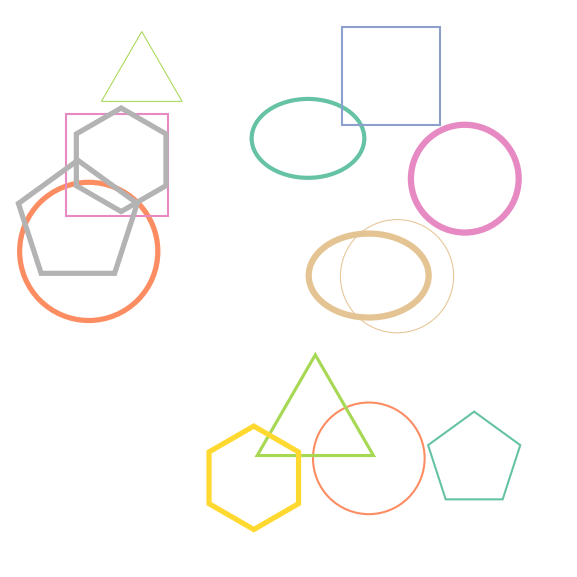[{"shape": "oval", "thickness": 2, "radius": 0.49, "center": [0.533, 0.76]}, {"shape": "pentagon", "thickness": 1, "radius": 0.42, "center": [0.821, 0.202]}, {"shape": "circle", "thickness": 1, "radius": 0.48, "center": [0.639, 0.205]}, {"shape": "circle", "thickness": 2.5, "radius": 0.6, "center": [0.154, 0.564]}, {"shape": "square", "thickness": 1, "radius": 0.42, "center": [0.678, 0.868]}, {"shape": "circle", "thickness": 3, "radius": 0.47, "center": [0.805, 0.69]}, {"shape": "square", "thickness": 1, "radius": 0.44, "center": [0.203, 0.713]}, {"shape": "triangle", "thickness": 0.5, "radius": 0.4, "center": [0.245, 0.864]}, {"shape": "triangle", "thickness": 1.5, "radius": 0.58, "center": [0.546, 0.268]}, {"shape": "hexagon", "thickness": 2.5, "radius": 0.45, "center": [0.439, 0.172]}, {"shape": "oval", "thickness": 3, "radius": 0.52, "center": [0.638, 0.522]}, {"shape": "circle", "thickness": 0.5, "radius": 0.49, "center": [0.688, 0.521]}, {"shape": "pentagon", "thickness": 2.5, "radius": 0.54, "center": [0.135, 0.613]}, {"shape": "hexagon", "thickness": 2.5, "radius": 0.45, "center": [0.21, 0.722]}]